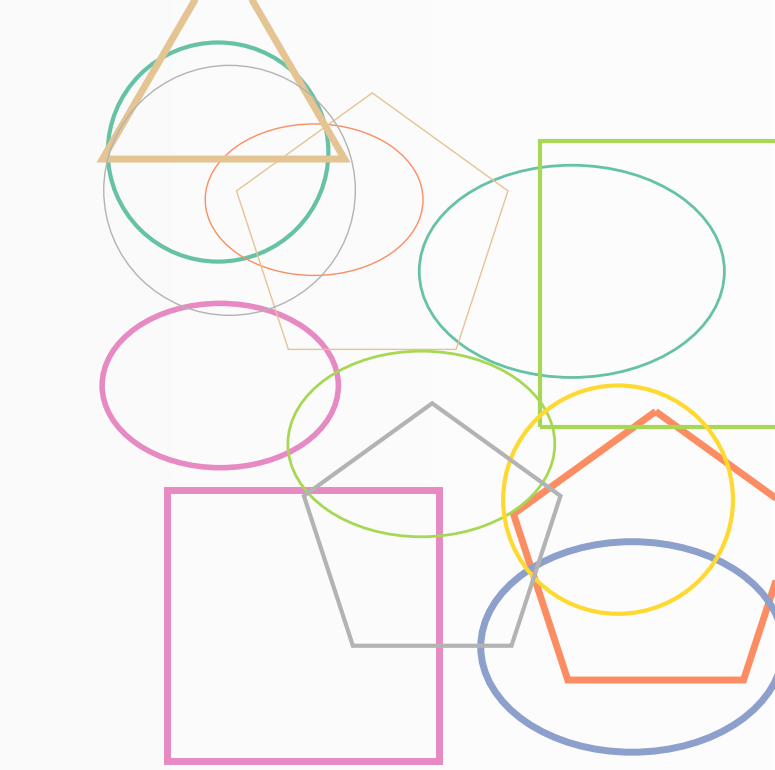[{"shape": "oval", "thickness": 1, "radius": 0.98, "center": [0.738, 0.648]}, {"shape": "circle", "thickness": 1.5, "radius": 0.71, "center": [0.281, 0.803]}, {"shape": "oval", "thickness": 0.5, "radius": 0.7, "center": [0.405, 0.741]}, {"shape": "pentagon", "thickness": 2.5, "radius": 0.96, "center": [0.846, 0.273]}, {"shape": "oval", "thickness": 2.5, "radius": 0.98, "center": [0.816, 0.16]}, {"shape": "oval", "thickness": 2, "radius": 0.76, "center": [0.284, 0.499]}, {"shape": "square", "thickness": 2.5, "radius": 0.88, "center": [0.391, 0.188]}, {"shape": "square", "thickness": 1.5, "radius": 0.93, "center": [0.883, 0.632]}, {"shape": "oval", "thickness": 1, "radius": 0.86, "center": [0.544, 0.423]}, {"shape": "circle", "thickness": 1.5, "radius": 0.74, "center": [0.797, 0.351]}, {"shape": "pentagon", "thickness": 0.5, "radius": 0.92, "center": [0.48, 0.695]}, {"shape": "triangle", "thickness": 2.5, "radius": 0.9, "center": [0.288, 0.884]}, {"shape": "pentagon", "thickness": 1.5, "radius": 0.87, "center": [0.558, 0.302]}, {"shape": "circle", "thickness": 0.5, "radius": 0.81, "center": [0.296, 0.753]}]